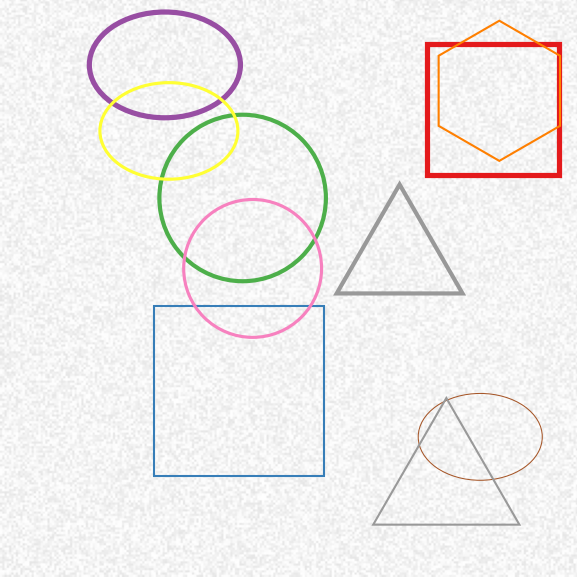[{"shape": "square", "thickness": 2.5, "radius": 0.57, "center": [0.853, 0.809]}, {"shape": "square", "thickness": 1, "radius": 0.74, "center": [0.413, 0.323]}, {"shape": "circle", "thickness": 2, "radius": 0.72, "center": [0.42, 0.656]}, {"shape": "oval", "thickness": 2.5, "radius": 0.65, "center": [0.286, 0.887]}, {"shape": "hexagon", "thickness": 1, "radius": 0.61, "center": [0.865, 0.842]}, {"shape": "oval", "thickness": 1.5, "radius": 0.6, "center": [0.292, 0.772]}, {"shape": "oval", "thickness": 0.5, "radius": 0.54, "center": [0.832, 0.243]}, {"shape": "circle", "thickness": 1.5, "radius": 0.6, "center": [0.437, 0.534]}, {"shape": "triangle", "thickness": 1, "radius": 0.73, "center": [0.773, 0.164]}, {"shape": "triangle", "thickness": 2, "radius": 0.63, "center": [0.692, 0.554]}]